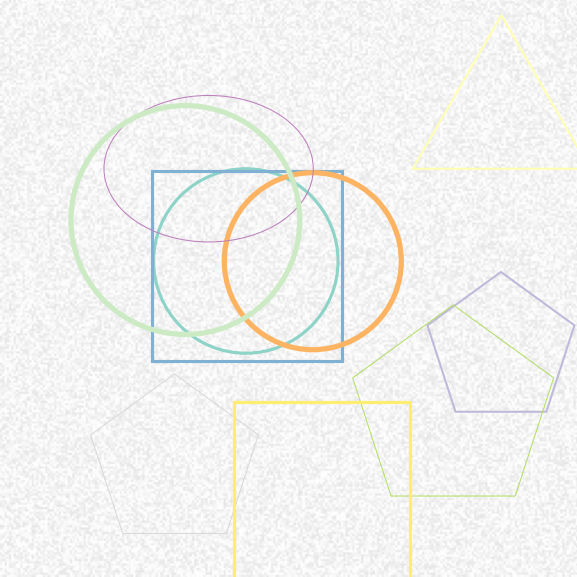[{"shape": "circle", "thickness": 1.5, "radius": 0.8, "center": [0.426, 0.547]}, {"shape": "triangle", "thickness": 1, "radius": 0.89, "center": [0.868, 0.795]}, {"shape": "pentagon", "thickness": 1, "radius": 0.67, "center": [0.867, 0.394]}, {"shape": "square", "thickness": 1.5, "radius": 0.82, "center": [0.428, 0.539]}, {"shape": "circle", "thickness": 2.5, "radius": 0.77, "center": [0.542, 0.547]}, {"shape": "pentagon", "thickness": 0.5, "radius": 0.91, "center": [0.785, 0.288]}, {"shape": "pentagon", "thickness": 0.5, "radius": 0.76, "center": [0.302, 0.199]}, {"shape": "oval", "thickness": 0.5, "radius": 0.91, "center": [0.361, 0.707]}, {"shape": "circle", "thickness": 2.5, "radius": 0.99, "center": [0.321, 0.618]}, {"shape": "square", "thickness": 1.5, "radius": 0.76, "center": [0.557, 0.151]}]